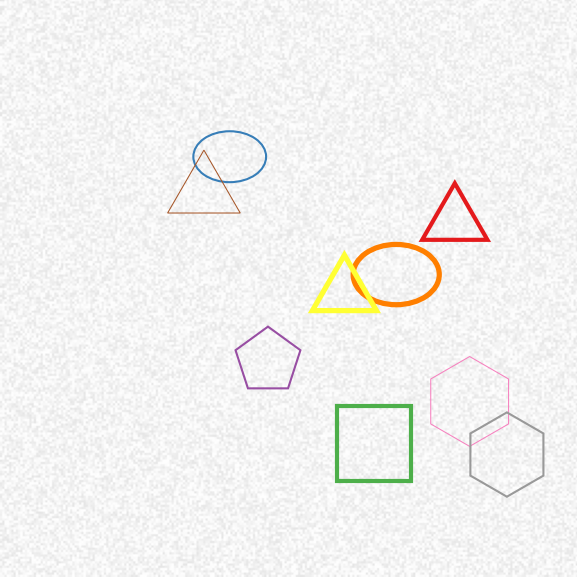[{"shape": "triangle", "thickness": 2, "radius": 0.33, "center": [0.788, 0.616]}, {"shape": "oval", "thickness": 1, "radius": 0.31, "center": [0.398, 0.728]}, {"shape": "square", "thickness": 2, "radius": 0.32, "center": [0.647, 0.231]}, {"shape": "pentagon", "thickness": 1, "radius": 0.3, "center": [0.464, 0.374]}, {"shape": "oval", "thickness": 2.5, "radius": 0.37, "center": [0.686, 0.524]}, {"shape": "triangle", "thickness": 2.5, "radius": 0.32, "center": [0.596, 0.493]}, {"shape": "triangle", "thickness": 0.5, "radius": 0.36, "center": [0.353, 0.667]}, {"shape": "hexagon", "thickness": 0.5, "radius": 0.39, "center": [0.813, 0.304]}, {"shape": "hexagon", "thickness": 1, "radius": 0.37, "center": [0.878, 0.212]}]